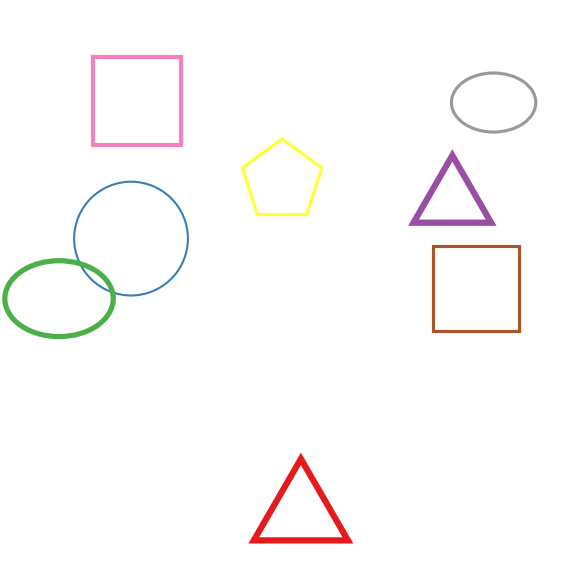[{"shape": "triangle", "thickness": 3, "radius": 0.47, "center": [0.521, 0.11]}, {"shape": "circle", "thickness": 1, "radius": 0.49, "center": [0.227, 0.586]}, {"shape": "oval", "thickness": 2.5, "radius": 0.47, "center": [0.102, 0.482]}, {"shape": "triangle", "thickness": 3, "radius": 0.39, "center": [0.783, 0.652]}, {"shape": "pentagon", "thickness": 1.5, "radius": 0.36, "center": [0.488, 0.686]}, {"shape": "square", "thickness": 1.5, "radius": 0.37, "center": [0.824, 0.5]}, {"shape": "square", "thickness": 2, "radius": 0.38, "center": [0.237, 0.825]}, {"shape": "oval", "thickness": 1.5, "radius": 0.37, "center": [0.855, 0.822]}]